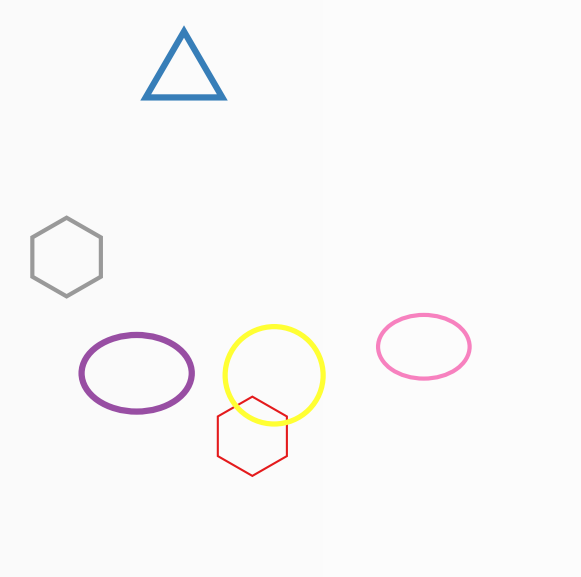[{"shape": "hexagon", "thickness": 1, "radius": 0.34, "center": [0.434, 0.244]}, {"shape": "triangle", "thickness": 3, "radius": 0.38, "center": [0.317, 0.868]}, {"shape": "oval", "thickness": 3, "radius": 0.47, "center": [0.235, 0.353]}, {"shape": "circle", "thickness": 2.5, "radius": 0.42, "center": [0.472, 0.349]}, {"shape": "oval", "thickness": 2, "radius": 0.39, "center": [0.729, 0.399]}, {"shape": "hexagon", "thickness": 2, "radius": 0.34, "center": [0.115, 0.554]}]